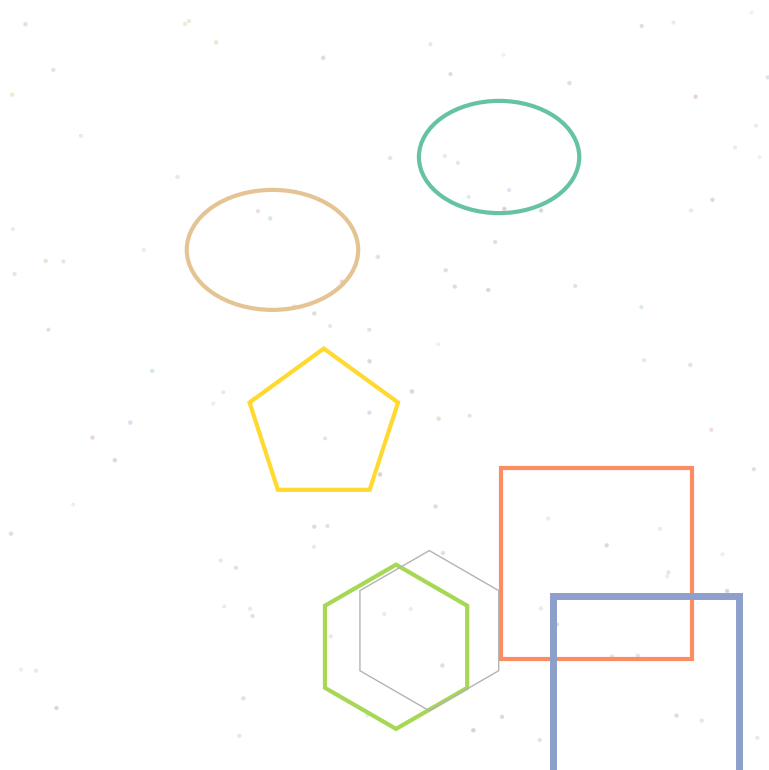[{"shape": "oval", "thickness": 1.5, "radius": 0.52, "center": [0.648, 0.796]}, {"shape": "square", "thickness": 1.5, "radius": 0.62, "center": [0.775, 0.268]}, {"shape": "square", "thickness": 2.5, "radius": 0.6, "center": [0.839, 0.106]}, {"shape": "hexagon", "thickness": 1.5, "radius": 0.53, "center": [0.514, 0.16]}, {"shape": "pentagon", "thickness": 1.5, "radius": 0.51, "center": [0.421, 0.446]}, {"shape": "oval", "thickness": 1.5, "radius": 0.56, "center": [0.354, 0.675]}, {"shape": "hexagon", "thickness": 0.5, "radius": 0.52, "center": [0.558, 0.181]}]